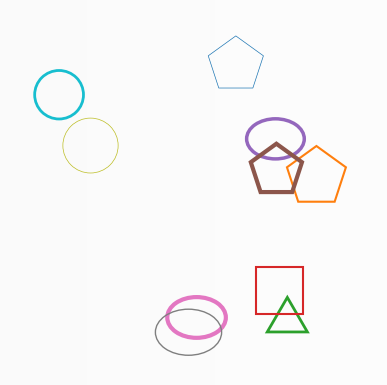[{"shape": "pentagon", "thickness": 0.5, "radius": 0.37, "center": [0.609, 0.832]}, {"shape": "pentagon", "thickness": 1.5, "radius": 0.4, "center": [0.817, 0.541]}, {"shape": "triangle", "thickness": 2, "radius": 0.3, "center": [0.741, 0.168]}, {"shape": "square", "thickness": 1.5, "radius": 0.31, "center": [0.721, 0.246]}, {"shape": "oval", "thickness": 2.5, "radius": 0.37, "center": [0.711, 0.639]}, {"shape": "pentagon", "thickness": 3, "radius": 0.35, "center": [0.713, 0.557]}, {"shape": "oval", "thickness": 3, "radius": 0.38, "center": [0.507, 0.175]}, {"shape": "oval", "thickness": 1, "radius": 0.43, "center": [0.486, 0.137]}, {"shape": "circle", "thickness": 0.5, "radius": 0.36, "center": [0.234, 0.622]}, {"shape": "circle", "thickness": 2, "radius": 0.31, "center": [0.152, 0.754]}]